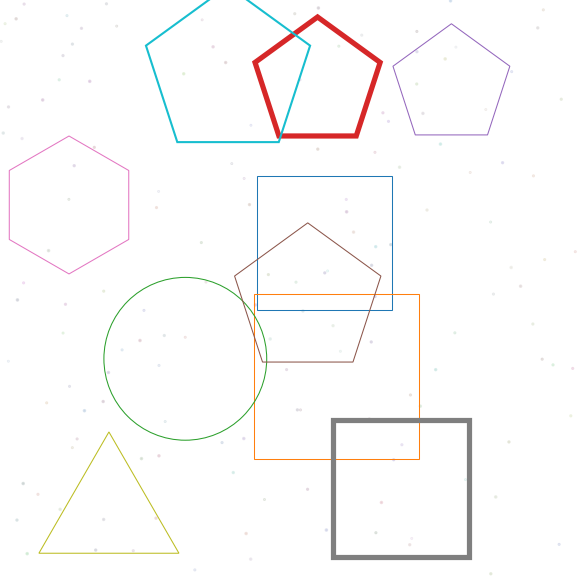[{"shape": "square", "thickness": 0.5, "radius": 0.58, "center": [0.561, 0.578]}, {"shape": "square", "thickness": 0.5, "radius": 0.72, "center": [0.583, 0.347]}, {"shape": "circle", "thickness": 0.5, "radius": 0.7, "center": [0.321, 0.378]}, {"shape": "pentagon", "thickness": 2.5, "radius": 0.57, "center": [0.55, 0.856]}, {"shape": "pentagon", "thickness": 0.5, "radius": 0.53, "center": [0.782, 0.852]}, {"shape": "pentagon", "thickness": 0.5, "radius": 0.67, "center": [0.533, 0.48]}, {"shape": "hexagon", "thickness": 0.5, "radius": 0.6, "center": [0.12, 0.644]}, {"shape": "square", "thickness": 2.5, "radius": 0.59, "center": [0.694, 0.153]}, {"shape": "triangle", "thickness": 0.5, "radius": 0.7, "center": [0.189, 0.111]}, {"shape": "pentagon", "thickness": 1, "radius": 0.75, "center": [0.395, 0.874]}]